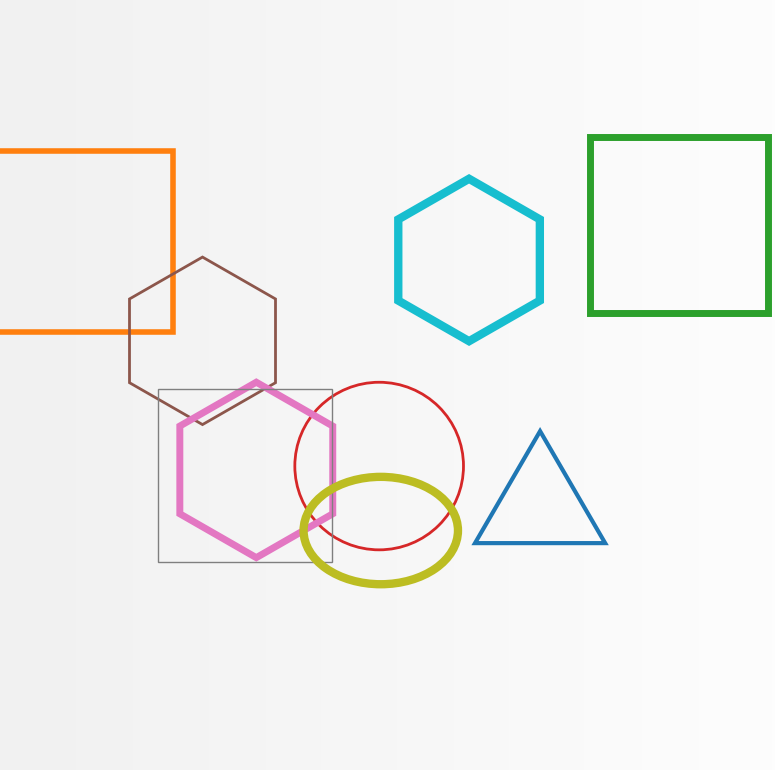[{"shape": "triangle", "thickness": 1.5, "radius": 0.48, "center": [0.697, 0.343]}, {"shape": "square", "thickness": 2, "radius": 0.59, "center": [0.105, 0.686]}, {"shape": "square", "thickness": 2.5, "radius": 0.57, "center": [0.876, 0.708]}, {"shape": "circle", "thickness": 1, "radius": 0.54, "center": [0.489, 0.395]}, {"shape": "hexagon", "thickness": 1, "radius": 0.54, "center": [0.261, 0.557]}, {"shape": "hexagon", "thickness": 2.5, "radius": 0.57, "center": [0.331, 0.39]}, {"shape": "square", "thickness": 0.5, "radius": 0.56, "center": [0.316, 0.383]}, {"shape": "oval", "thickness": 3, "radius": 0.5, "center": [0.491, 0.311]}, {"shape": "hexagon", "thickness": 3, "radius": 0.53, "center": [0.605, 0.662]}]